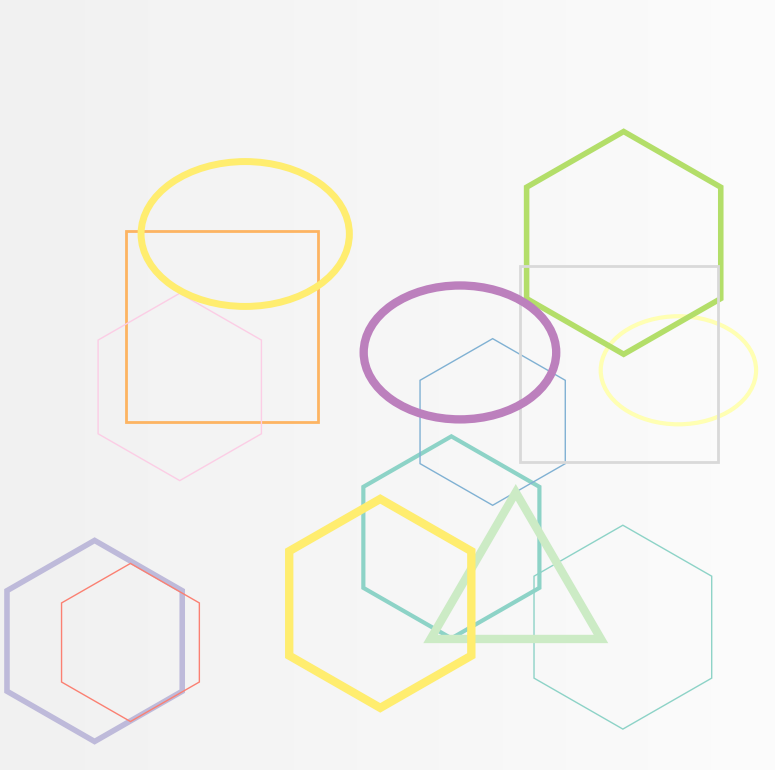[{"shape": "hexagon", "thickness": 0.5, "radius": 0.66, "center": [0.804, 0.186]}, {"shape": "hexagon", "thickness": 1.5, "radius": 0.66, "center": [0.582, 0.302]}, {"shape": "oval", "thickness": 1.5, "radius": 0.5, "center": [0.875, 0.519]}, {"shape": "hexagon", "thickness": 2, "radius": 0.65, "center": [0.122, 0.168]}, {"shape": "hexagon", "thickness": 0.5, "radius": 0.51, "center": [0.168, 0.166]}, {"shape": "hexagon", "thickness": 0.5, "radius": 0.54, "center": [0.636, 0.452]}, {"shape": "square", "thickness": 1, "radius": 0.62, "center": [0.286, 0.576]}, {"shape": "hexagon", "thickness": 2, "radius": 0.72, "center": [0.805, 0.685]}, {"shape": "hexagon", "thickness": 0.5, "radius": 0.61, "center": [0.232, 0.497]}, {"shape": "square", "thickness": 1, "radius": 0.64, "center": [0.799, 0.527]}, {"shape": "oval", "thickness": 3, "radius": 0.62, "center": [0.593, 0.542]}, {"shape": "triangle", "thickness": 3, "radius": 0.63, "center": [0.665, 0.234]}, {"shape": "oval", "thickness": 2.5, "radius": 0.67, "center": [0.316, 0.696]}, {"shape": "hexagon", "thickness": 3, "radius": 0.68, "center": [0.491, 0.216]}]